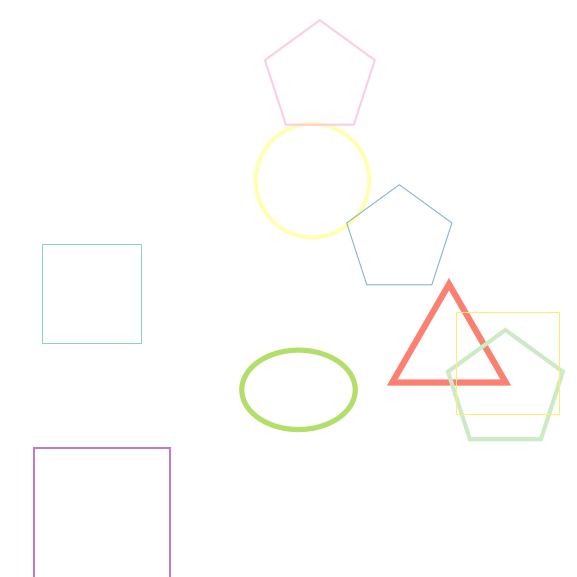[{"shape": "square", "thickness": 0.5, "radius": 0.43, "center": [0.158, 0.491]}, {"shape": "circle", "thickness": 2, "radius": 0.49, "center": [0.541, 0.686]}, {"shape": "triangle", "thickness": 3, "radius": 0.57, "center": [0.778, 0.394]}, {"shape": "pentagon", "thickness": 0.5, "radius": 0.48, "center": [0.691, 0.583]}, {"shape": "oval", "thickness": 2.5, "radius": 0.49, "center": [0.517, 0.324]}, {"shape": "pentagon", "thickness": 1, "radius": 0.5, "center": [0.554, 0.864]}, {"shape": "square", "thickness": 1, "radius": 0.59, "center": [0.177, 0.106]}, {"shape": "pentagon", "thickness": 2, "radius": 0.52, "center": [0.875, 0.323]}, {"shape": "square", "thickness": 0.5, "radius": 0.44, "center": [0.879, 0.371]}]